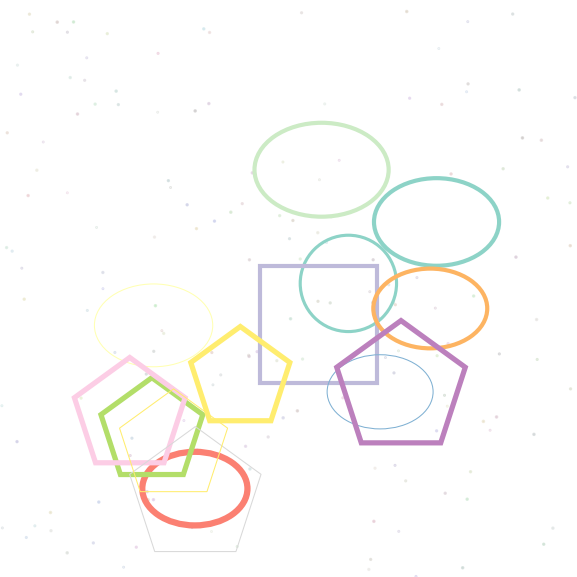[{"shape": "oval", "thickness": 2, "radius": 0.54, "center": [0.756, 0.615]}, {"shape": "circle", "thickness": 1.5, "radius": 0.42, "center": [0.603, 0.508]}, {"shape": "oval", "thickness": 0.5, "radius": 0.51, "center": [0.266, 0.436]}, {"shape": "square", "thickness": 2, "radius": 0.51, "center": [0.551, 0.438]}, {"shape": "oval", "thickness": 3, "radius": 0.46, "center": [0.337, 0.153]}, {"shape": "oval", "thickness": 0.5, "radius": 0.46, "center": [0.658, 0.321]}, {"shape": "oval", "thickness": 2, "radius": 0.49, "center": [0.745, 0.465]}, {"shape": "pentagon", "thickness": 2.5, "radius": 0.46, "center": [0.263, 0.252]}, {"shape": "pentagon", "thickness": 2.5, "radius": 0.5, "center": [0.225, 0.279]}, {"shape": "pentagon", "thickness": 0.5, "radius": 0.6, "center": [0.338, 0.141]}, {"shape": "pentagon", "thickness": 2.5, "radius": 0.59, "center": [0.694, 0.327]}, {"shape": "oval", "thickness": 2, "radius": 0.58, "center": [0.557, 0.705]}, {"shape": "pentagon", "thickness": 2.5, "radius": 0.45, "center": [0.416, 0.344]}, {"shape": "pentagon", "thickness": 0.5, "radius": 0.49, "center": [0.301, 0.227]}]